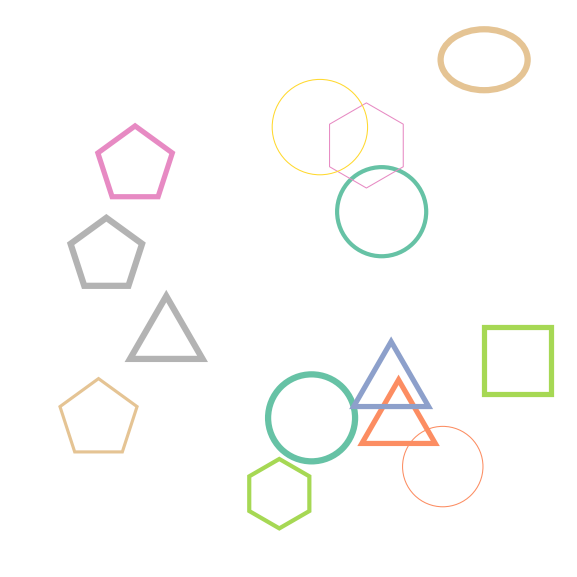[{"shape": "circle", "thickness": 2, "radius": 0.39, "center": [0.661, 0.633]}, {"shape": "circle", "thickness": 3, "radius": 0.38, "center": [0.54, 0.276]}, {"shape": "triangle", "thickness": 2.5, "radius": 0.37, "center": [0.69, 0.268]}, {"shape": "circle", "thickness": 0.5, "radius": 0.35, "center": [0.767, 0.191]}, {"shape": "triangle", "thickness": 2.5, "radius": 0.37, "center": [0.677, 0.333]}, {"shape": "hexagon", "thickness": 0.5, "radius": 0.37, "center": [0.634, 0.747]}, {"shape": "pentagon", "thickness": 2.5, "radius": 0.34, "center": [0.234, 0.713]}, {"shape": "hexagon", "thickness": 2, "radius": 0.3, "center": [0.484, 0.144]}, {"shape": "square", "thickness": 2.5, "radius": 0.29, "center": [0.896, 0.375]}, {"shape": "circle", "thickness": 0.5, "radius": 0.41, "center": [0.554, 0.779]}, {"shape": "pentagon", "thickness": 1.5, "radius": 0.35, "center": [0.171, 0.273]}, {"shape": "oval", "thickness": 3, "radius": 0.38, "center": [0.838, 0.896]}, {"shape": "pentagon", "thickness": 3, "radius": 0.33, "center": [0.184, 0.557]}, {"shape": "triangle", "thickness": 3, "radius": 0.36, "center": [0.288, 0.414]}]